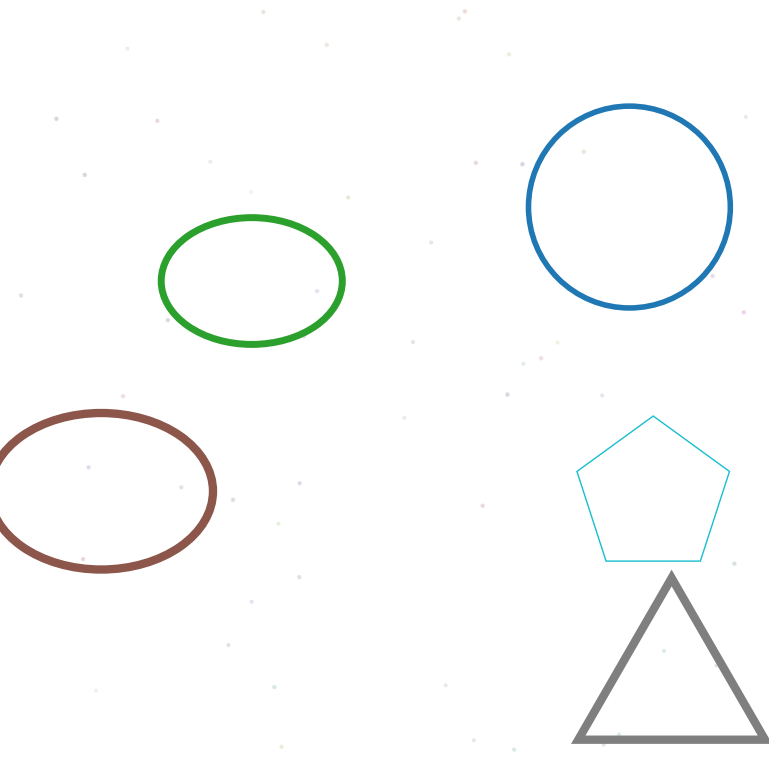[{"shape": "circle", "thickness": 2, "radius": 0.66, "center": [0.817, 0.731]}, {"shape": "oval", "thickness": 2.5, "radius": 0.59, "center": [0.327, 0.635]}, {"shape": "oval", "thickness": 3, "radius": 0.73, "center": [0.131, 0.362]}, {"shape": "triangle", "thickness": 3, "radius": 0.7, "center": [0.872, 0.109]}, {"shape": "pentagon", "thickness": 0.5, "radius": 0.52, "center": [0.848, 0.356]}]